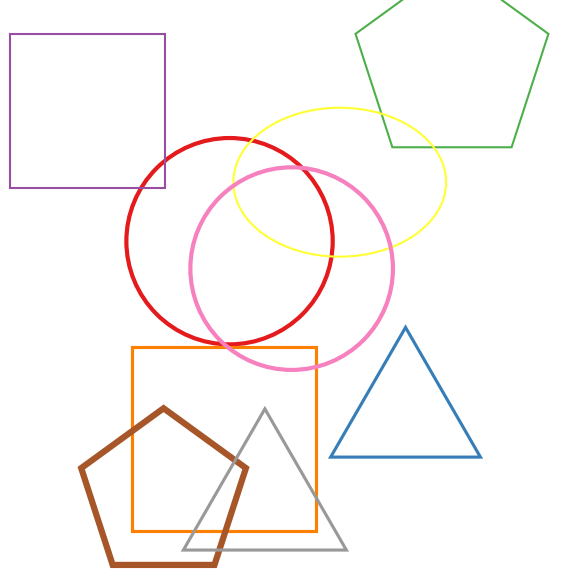[{"shape": "circle", "thickness": 2, "radius": 0.89, "center": [0.397, 0.581]}, {"shape": "triangle", "thickness": 1.5, "radius": 0.75, "center": [0.702, 0.282]}, {"shape": "pentagon", "thickness": 1, "radius": 0.88, "center": [0.783, 0.886]}, {"shape": "square", "thickness": 1, "radius": 0.67, "center": [0.152, 0.807]}, {"shape": "square", "thickness": 1.5, "radius": 0.79, "center": [0.388, 0.239]}, {"shape": "oval", "thickness": 1, "radius": 0.92, "center": [0.588, 0.684]}, {"shape": "pentagon", "thickness": 3, "radius": 0.75, "center": [0.283, 0.142]}, {"shape": "circle", "thickness": 2, "radius": 0.88, "center": [0.505, 0.534]}, {"shape": "triangle", "thickness": 1.5, "radius": 0.81, "center": [0.459, 0.128]}]